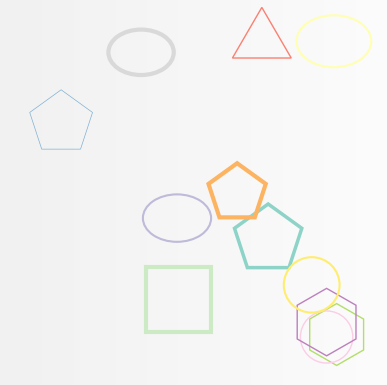[{"shape": "pentagon", "thickness": 2.5, "radius": 0.46, "center": [0.692, 0.379]}, {"shape": "oval", "thickness": 1.5, "radius": 0.48, "center": [0.862, 0.893]}, {"shape": "oval", "thickness": 1.5, "radius": 0.44, "center": [0.457, 0.434]}, {"shape": "triangle", "thickness": 1, "radius": 0.44, "center": [0.676, 0.893]}, {"shape": "pentagon", "thickness": 0.5, "radius": 0.43, "center": [0.158, 0.682]}, {"shape": "pentagon", "thickness": 3, "radius": 0.39, "center": [0.612, 0.498]}, {"shape": "hexagon", "thickness": 1, "radius": 0.4, "center": [0.869, 0.131]}, {"shape": "circle", "thickness": 1, "radius": 0.34, "center": [0.843, 0.125]}, {"shape": "oval", "thickness": 3, "radius": 0.42, "center": [0.364, 0.864]}, {"shape": "hexagon", "thickness": 1, "radius": 0.44, "center": [0.843, 0.163]}, {"shape": "square", "thickness": 3, "radius": 0.42, "center": [0.461, 0.222]}, {"shape": "circle", "thickness": 1.5, "radius": 0.36, "center": [0.804, 0.26]}]